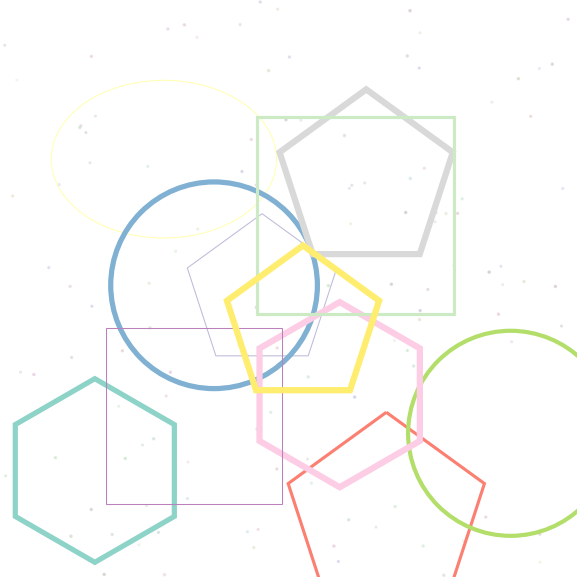[{"shape": "hexagon", "thickness": 2.5, "radius": 0.79, "center": [0.164, 0.184]}, {"shape": "oval", "thickness": 0.5, "radius": 0.98, "center": [0.284, 0.724]}, {"shape": "pentagon", "thickness": 0.5, "radius": 0.68, "center": [0.454, 0.493]}, {"shape": "pentagon", "thickness": 1.5, "radius": 0.89, "center": [0.669, 0.107]}, {"shape": "circle", "thickness": 2.5, "radius": 0.89, "center": [0.371, 0.505]}, {"shape": "circle", "thickness": 2, "radius": 0.89, "center": [0.884, 0.249]}, {"shape": "hexagon", "thickness": 3, "radius": 0.8, "center": [0.588, 0.316]}, {"shape": "pentagon", "thickness": 3, "radius": 0.79, "center": [0.634, 0.687]}, {"shape": "square", "thickness": 0.5, "radius": 0.76, "center": [0.336, 0.279]}, {"shape": "square", "thickness": 1.5, "radius": 0.85, "center": [0.616, 0.625]}, {"shape": "pentagon", "thickness": 3, "radius": 0.69, "center": [0.525, 0.436]}]